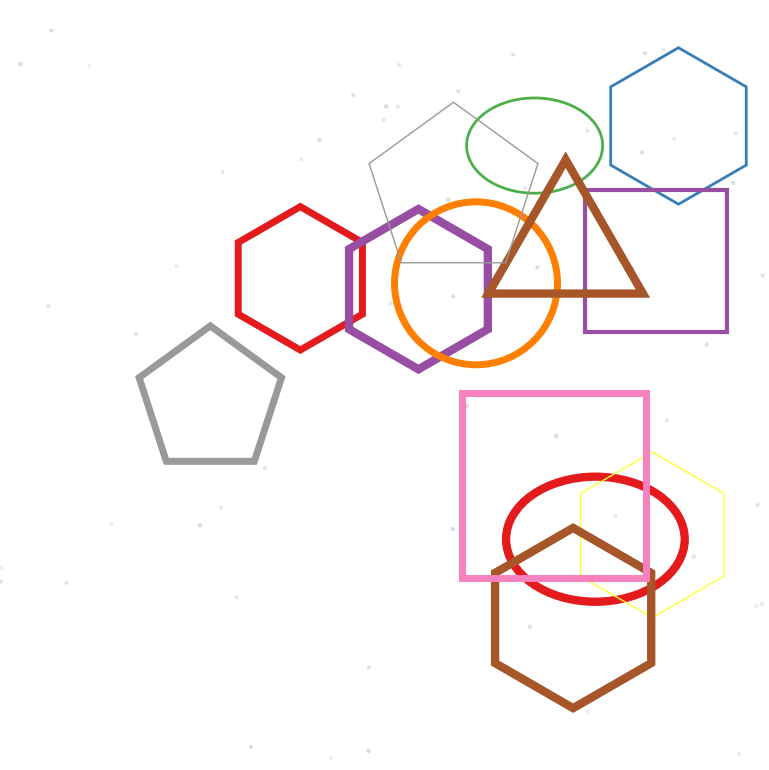[{"shape": "hexagon", "thickness": 2.5, "radius": 0.47, "center": [0.39, 0.639]}, {"shape": "oval", "thickness": 3, "radius": 0.58, "center": [0.773, 0.3]}, {"shape": "hexagon", "thickness": 1, "radius": 0.51, "center": [0.881, 0.836]}, {"shape": "oval", "thickness": 1, "radius": 0.44, "center": [0.694, 0.811]}, {"shape": "square", "thickness": 1.5, "radius": 0.46, "center": [0.852, 0.66]}, {"shape": "hexagon", "thickness": 3, "radius": 0.52, "center": [0.543, 0.624]}, {"shape": "circle", "thickness": 2.5, "radius": 0.53, "center": [0.618, 0.632]}, {"shape": "hexagon", "thickness": 0.5, "radius": 0.54, "center": [0.847, 0.305]}, {"shape": "hexagon", "thickness": 3, "radius": 0.59, "center": [0.744, 0.197]}, {"shape": "triangle", "thickness": 3, "radius": 0.58, "center": [0.735, 0.677]}, {"shape": "square", "thickness": 2.5, "radius": 0.6, "center": [0.719, 0.369]}, {"shape": "pentagon", "thickness": 2.5, "radius": 0.49, "center": [0.273, 0.479]}, {"shape": "pentagon", "thickness": 0.5, "radius": 0.58, "center": [0.589, 0.752]}]